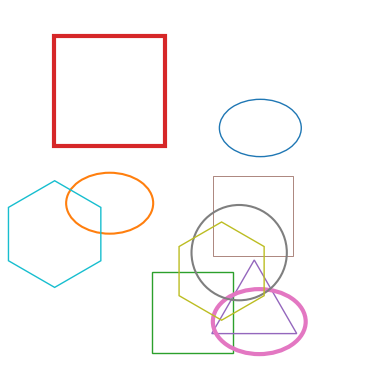[{"shape": "oval", "thickness": 1, "radius": 0.53, "center": [0.676, 0.668]}, {"shape": "oval", "thickness": 1.5, "radius": 0.57, "center": [0.285, 0.472]}, {"shape": "square", "thickness": 1, "radius": 0.53, "center": [0.5, 0.189]}, {"shape": "square", "thickness": 3, "radius": 0.72, "center": [0.284, 0.764]}, {"shape": "triangle", "thickness": 1, "radius": 0.64, "center": [0.66, 0.197]}, {"shape": "square", "thickness": 0.5, "radius": 0.52, "center": [0.657, 0.438]}, {"shape": "oval", "thickness": 3, "radius": 0.6, "center": [0.673, 0.165]}, {"shape": "circle", "thickness": 1.5, "radius": 0.62, "center": [0.621, 0.344]}, {"shape": "hexagon", "thickness": 1, "radius": 0.64, "center": [0.576, 0.296]}, {"shape": "hexagon", "thickness": 1, "radius": 0.69, "center": [0.142, 0.392]}]